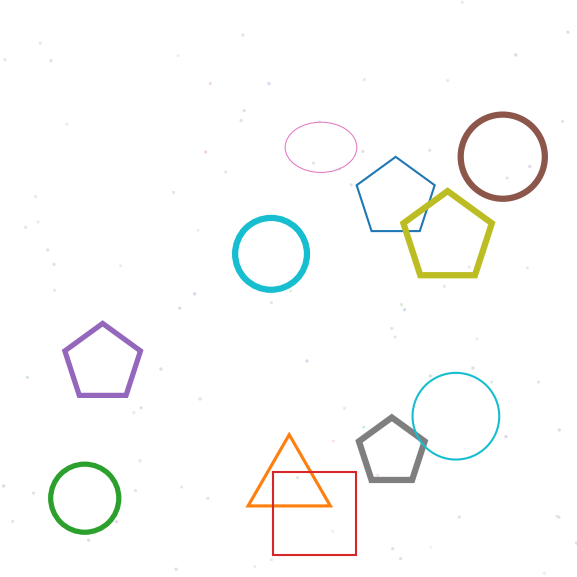[{"shape": "pentagon", "thickness": 1, "radius": 0.36, "center": [0.685, 0.656]}, {"shape": "triangle", "thickness": 1.5, "radius": 0.41, "center": [0.501, 0.164]}, {"shape": "circle", "thickness": 2.5, "radius": 0.29, "center": [0.147, 0.136]}, {"shape": "square", "thickness": 1, "radius": 0.36, "center": [0.544, 0.11]}, {"shape": "pentagon", "thickness": 2.5, "radius": 0.34, "center": [0.178, 0.37]}, {"shape": "circle", "thickness": 3, "radius": 0.36, "center": [0.871, 0.728]}, {"shape": "oval", "thickness": 0.5, "radius": 0.31, "center": [0.556, 0.744]}, {"shape": "pentagon", "thickness": 3, "radius": 0.3, "center": [0.678, 0.216]}, {"shape": "pentagon", "thickness": 3, "radius": 0.4, "center": [0.775, 0.588]}, {"shape": "circle", "thickness": 1, "radius": 0.38, "center": [0.789, 0.278]}, {"shape": "circle", "thickness": 3, "radius": 0.31, "center": [0.469, 0.56]}]